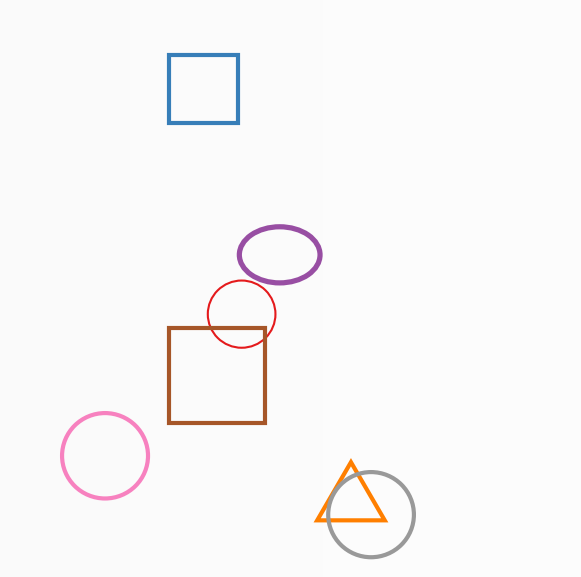[{"shape": "circle", "thickness": 1, "radius": 0.29, "center": [0.416, 0.455]}, {"shape": "square", "thickness": 2, "radius": 0.29, "center": [0.35, 0.845]}, {"shape": "oval", "thickness": 2.5, "radius": 0.35, "center": [0.481, 0.558]}, {"shape": "triangle", "thickness": 2, "radius": 0.34, "center": [0.604, 0.132]}, {"shape": "square", "thickness": 2, "radius": 0.41, "center": [0.374, 0.349]}, {"shape": "circle", "thickness": 2, "radius": 0.37, "center": [0.181, 0.21]}, {"shape": "circle", "thickness": 2, "radius": 0.37, "center": [0.638, 0.108]}]